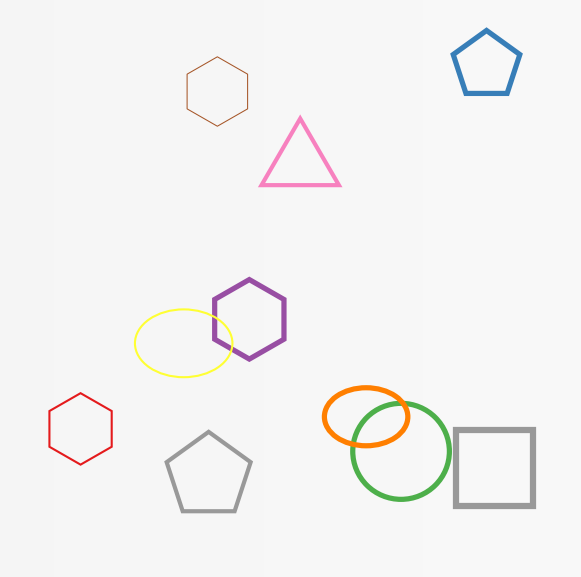[{"shape": "hexagon", "thickness": 1, "radius": 0.31, "center": [0.139, 0.256]}, {"shape": "pentagon", "thickness": 2.5, "radius": 0.3, "center": [0.837, 0.886]}, {"shape": "circle", "thickness": 2.5, "radius": 0.42, "center": [0.69, 0.218]}, {"shape": "hexagon", "thickness": 2.5, "radius": 0.34, "center": [0.429, 0.446]}, {"shape": "oval", "thickness": 2.5, "radius": 0.36, "center": [0.63, 0.277]}, {"shape": "oval", "thickness": 1, "radius": 0.42, "center": [0.316, 0.405]}, {"shape": "hexagon", "thickness": 0.5, "radius": 0.3, "center": [0.374, 0.841]}, {"shape": "triangle", "thickness": 2, "radius": 0.38, "center": [0.516, 0.717]}, {"shape": "pentagon", "thickness": 2, "radius": 0.38, "center": [0.359, 0.175]}, {"shape": "square", "thickness": 3, "radius": 0.33, "center": [0.851, 0.188]}]